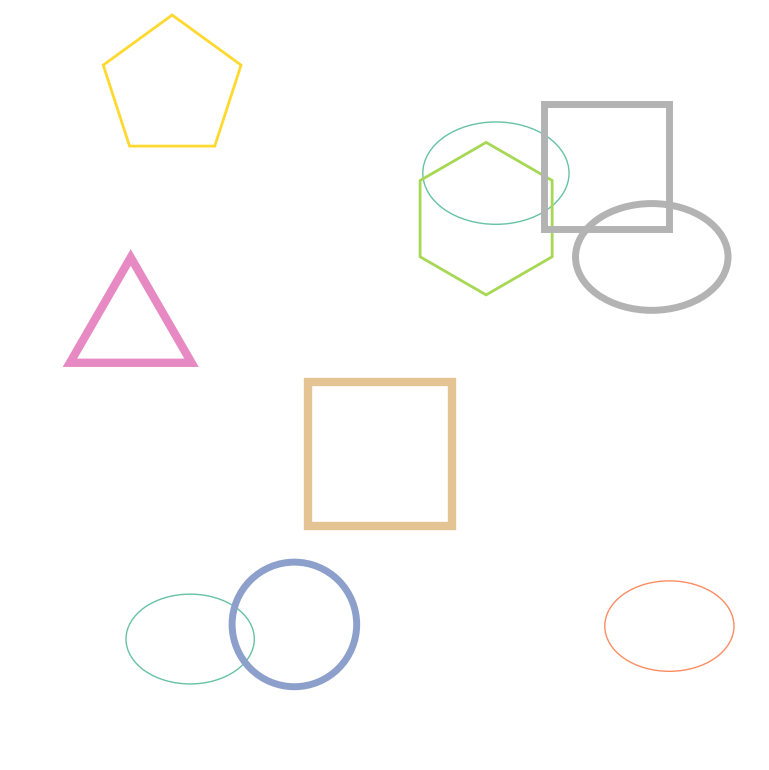[{"shape": "oval", "thickness": 0.5, "radius": 0.42, "center": [0.247, 0.17]}, {"shape": "oval", "thickness": 0.5, "radius": 0.47, "center": [0.644, 0.775]}, {"shape": "oval", "thickness": 0.5, "radius": 0.42, "center": [0.869, 0.187]}, {"shape": "circle", "thickness": 2.5, "radius": 0.4, "center": [0.382, 0.189]}, {"shape": "triangle", "thickness": 3, "radius": 0.46, "center": [0.17, 0.574]}, {"shape": "hexagon", "thickness": 1, "radius": 0.5, "center": [0.631, 0.716]}, {"shape": "pentagon", "thickness": 1, "radius": 0.47, "center": [0.224, 0.886]}, {"shape": "square", "thickness": 3, "radius": 0.47, "center": [0.494, 0.411]}, {"shape": "oval", "thickness": 2.5, "radius": 0.5, "center": [0.846, 0.666]}, {"shape": "square", "thickness": 2.5, "radius": 0.41, "center": [0.788, 0.784]}]